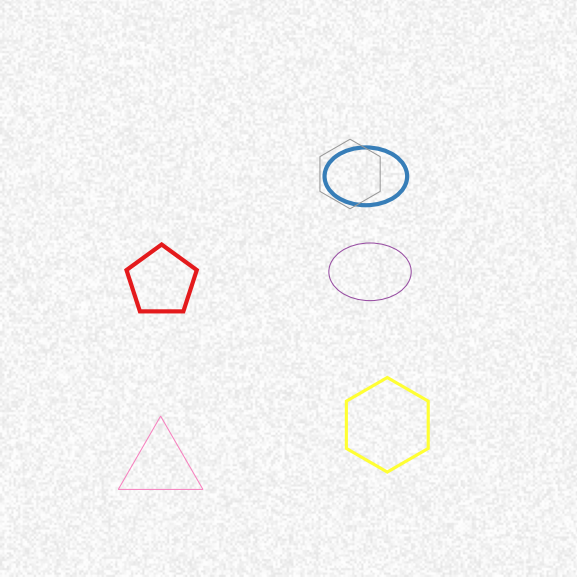[{"shape": "pentagon", "thickness": 2, "radius": 0.32, "center": [0.28, 0.512]}, {"shape": "oval", "thickness": 2, "radius": 0.36, "center": [0.634, 0.694]}, {"shape": "oval", "thickness": 0.5, "radius": 0.36, "center": [0.641, 0.528]}, {"shape": "hexagon", "thickness": 1.5, "radius": 0.41, "center": [0.671, 0.264]}, {"shape": "triangle", "thickness": 0.5, "radius": 0.42, "center": [0.278, 0.194]}, {"shape": "hexagon", "thickness": 0.5, "radius": 0.3, "center": [0.606, 0.698]}]